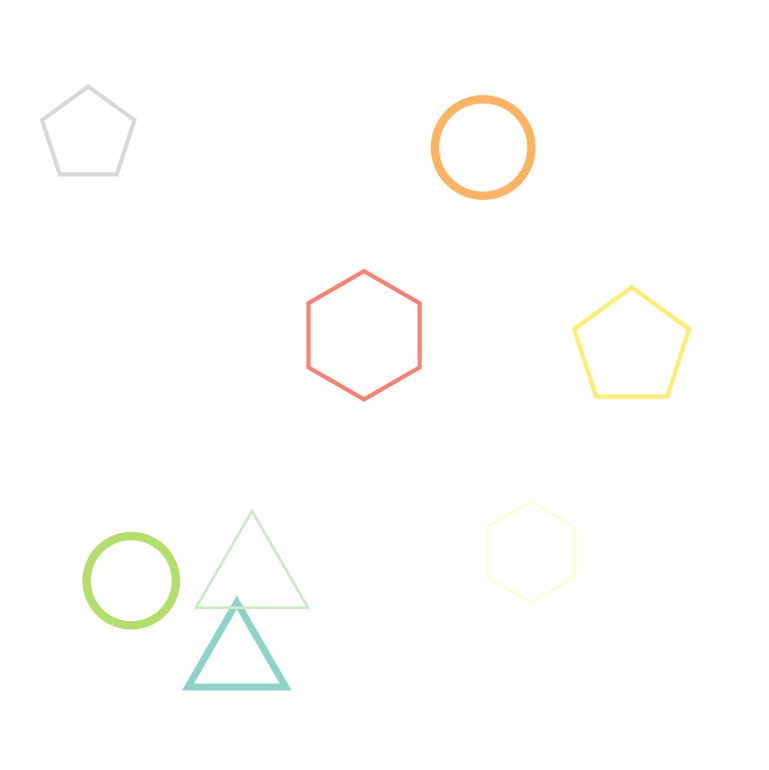[{"shape": "triangle", "thickness": 2.5, "radius": 0.37, "center": [0.308, 0.144]}, {"shape": "hexagon", "thickness": 0.5, "radius": 0.33, "center": [0.69, 0.283]}, {"shape": "hexagon", "thickness": 1.5, "radius": 0.42, "center": [0.473, 0.565]}, {"shape": "circle", "thickness": 3, "radius": 0.31, "center": [0.628, 0.808]}, {"shape": "circle", "thickness": 3, "radius": 0.29, "center": [0.17, 0.246]}, {"shape": "pentagon", "thickness": 1.5, "radius": 0.32, "center": [0.115, 0.825]}, {"shape": "triangle", "thickness": 1, "radius": 0.42, "center": [0.327, 0.253]}, {"shape": "pentagon", "thickness": 1.5, "radius": 0.39, "center": [0.82, 0.548]}]